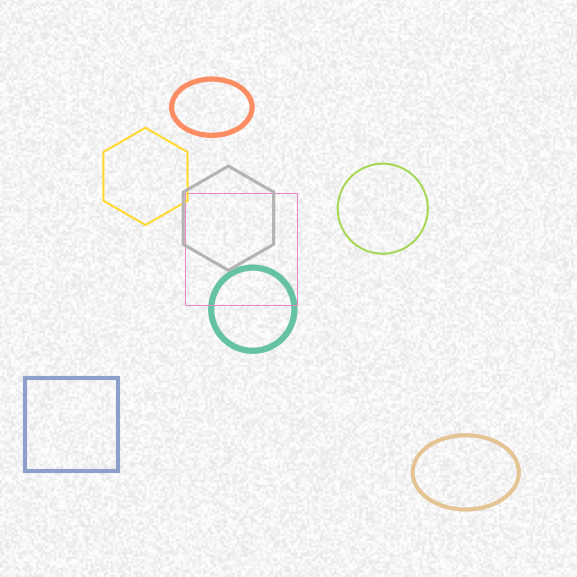[{"shape": "circle", "thickness": 3, "radius": 0.36, "center": [0.438, 0.464]}, {"shape": "oval", "thickness": 2.5, "radius": 0.35, "center": [0.367, 0.813]}, {"shape": "square", "thickness": 2, "radius": 0.4, "center": [0.124, 0.264]}, {"shape": "square", "thickness": 0.5, "radius": 0.49, "center": [0.418, 0.568]}, {"shape": "circle", "thickness": 1, "radius": 0.39, "center": [0.663, 0.638]}, {"shape": "hexagon", "thickness": 1, "radius": 0.42, "center": [0.252, 0.694]}, {"shape": "oval", "thickness": 2, "radius": 0.46, "center": [0.807, 0.181]}, {"shape": "hexagon", "thickness": 1.5, "radius": 0.45, "center": [0.396, 0.621]}]